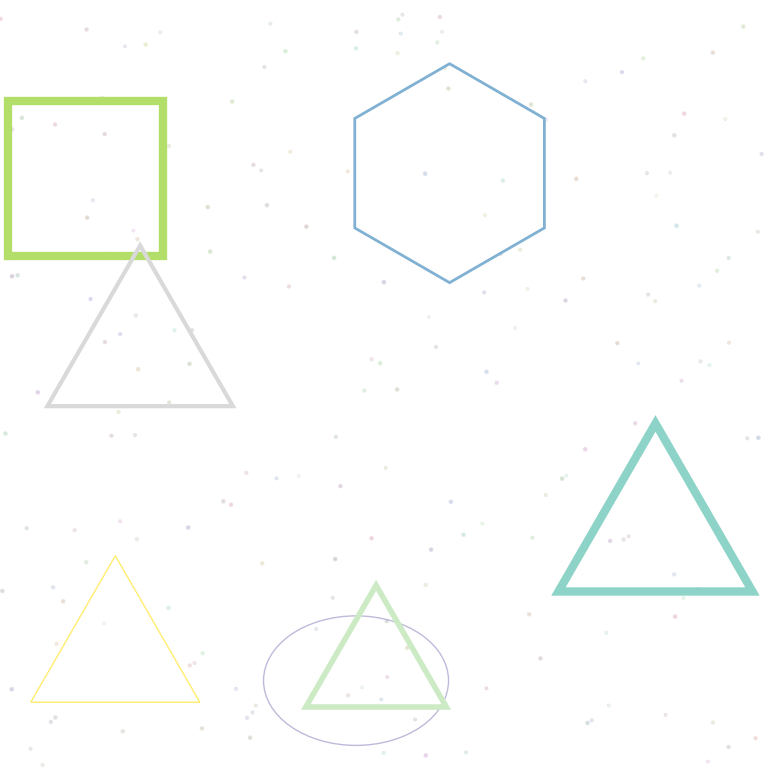[{"shape": "triangle", "thickness": 3, "radius": 0.73, "center": [0.851, 0.305]}, {"shape": "oval", "thickness": 0.5, "radius": 0.6, "center": [0.462, 0.116]}, {"shape": "hexagon", "thickness": 1, "radius": 0.71, "center": [0.584, 0.775]}, {"shape": "square", "thickness": 3, "radius": 0.5, "center": [0.111, 0.768]}, {"shape": "triangle", "thickness": 1.5, "radius": 0.7, "center": [0.182, 0.542]}, {"shape": "triangle", "thickness": 2, "radius": 0.53, "center": [0.488, 0.134]}, {"shape": "triangle", "thickness": 0.5, "radius": 0.63, "center": [0.15, 0.151]}]